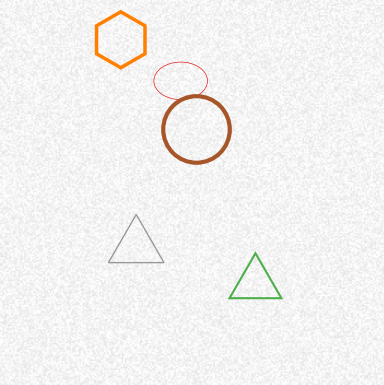[{"shape": "oval", "thickness": 0.5, "radius": 0.35, "center": [0.469, 0.79]}, {"shape": "triangle", "thickness": 1.5, "radius": 0.39, "center": [0.664, 0.264]}, {"shape": "hexagon", "thickness": 2.5, "radius": 0.36, "center": [0.314, 0.897]}, {"shape": "circle", "thickness": 3, "radius": 0.43, "center": [0.51, 0.664]}, {"shape": "triangle", "thickness": 1, "radius": 0.42, "center": [0.354, 0.36]}]